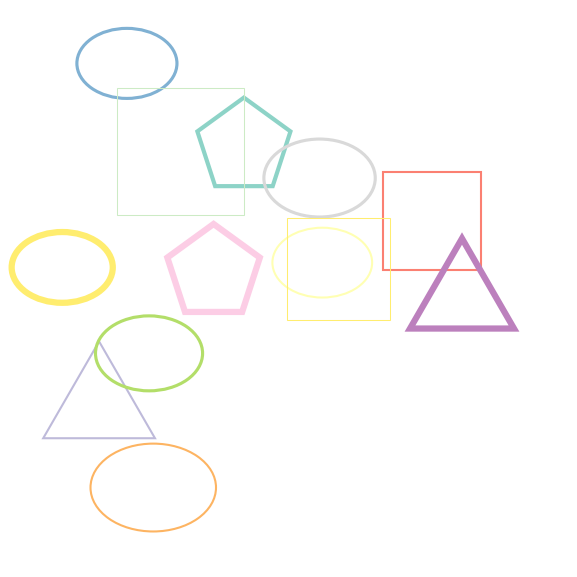[{"shape": "pentagon", "thickness": 2, "radius": 0.42, "center": [0.422, 0.745]}, {"shape": "oval", "thickness": 1, "radius": 0.43, "center": [0.558, 0.544]}, {"shape": "triangle", "thickness": 1, "radius": 0.56, "center": [0.172, 0.296]}, {"shape": "square", "thickness": 1, "radius": 0.43, "center": [0.748, 0.617]}, {"shape": "oval", "thickness": 1.5, "radius": 0.43, "center": [0.22, 0.889]}, {"shape": "oval", "thickness": 1, "radius": 0.54, "center": [0.265, 0.155]}, {"shape": "oval", "thickness": 1.5, "radius": 0.46, "center": [0.258, 0.387]}, {"shape": "pentagon", "thickness": 3, "radius": 0.42, "center": [0.37, 0.527]}, {"shape": "oval", "thickness": 1.5, "radius": 0.48, "center": [0.553, 0.691]}, {"shape": "triangle", "thickness": 3, "radius": 0.52, "center": [0.8, 0.482]}, {"shape": "square", "thickness": 0.5, "radius": 0.55, "center": [0.312, 0.737]}, {"shape": "square", "thickness": 0.5, "radius": 0.45, "center": [0.587, 0.533]}, {"shape": "oval", "thickness": 3, "radius": 0.44, "center": [0.108, 0.536]}]